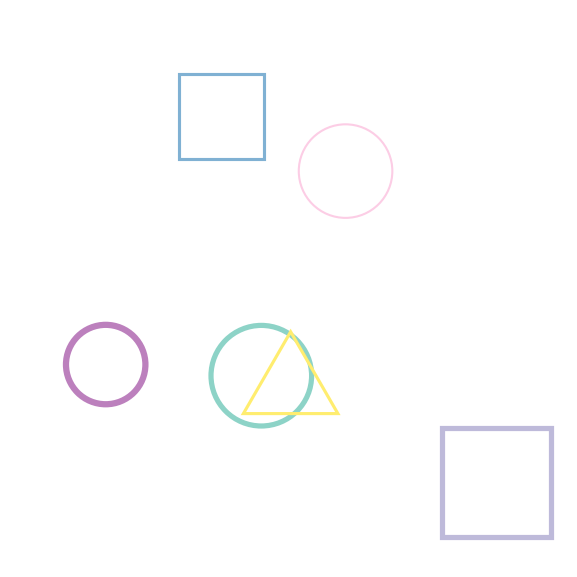[{"shape": "circle", "thickness": 2.5, "radius": 0.44, "center": [0.452, 0.349]}, {"shape": "square", "thickness": 2.5, "radius": 0.47, "center": [0.86, 0.163]}, {"shape": "square", "thickness": 1.5, "radius": 0.37, "center": [0.383, 0.797]}, {"shape": "circle", "thickness": 1, "radius": 0.41, "center": [0.598, 0.703]}, {"shape": "circle", "thickness": 3, "radius": 0.34, "center": [0.183, 0.368]}, {"shape": "triangle", "thickness": 1.5, "radius": 0.47, "center": [0.503, 0.33]}]